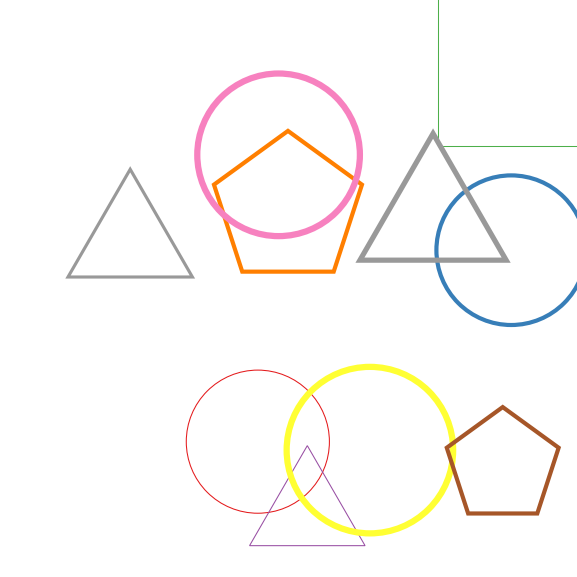[{"shape": "circle", "thickness": 0.5, "radius": 0.62, "center": [0.446, 0.234]}, {"shape": "circle", "thickness": 2, "radius": 0.65, "center": [0.885, 0.566]}, {"shape": "square", "thickness": 0.5, "radius": 0.68, "center": [0.893, 0.881]}, {"shape": "triangle", "thickness": 0.5, "radius": 0.58, "center": [0.532, 0.112]}, {"shape": "pentagon", "thickness": 2, "radius": 0.67, "center": [0.499, 0.638]}, {"shape": "circle", "thickness": 3, "radius": 0.72, "center": [0.641, 0.22]}, {"shape": "pentagon", "thickness": 2, "radius": 0.51, "center": [0.87, 0.192]}, {"shape": "circle", "thickness": 3, "radius": 0.7, "center": [0.482, 0.731]}, {"shape": "triangle", "thickness": 2.5, "radius": 0.73, "center": [0.75, 0.622]}, {"shape": "triangle", "thickness": 1.5, "radius": 0.62, "center": [0.225, 0.582]}]